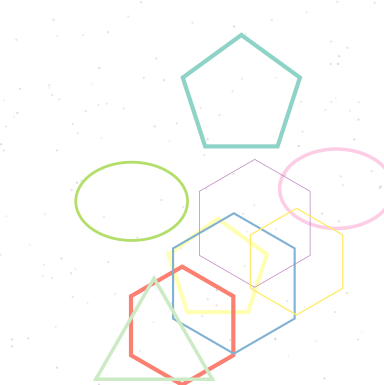[{"shape": "pentagon", "thickness": 3, "radius": 0.8, "center": [0.627, 0.749]}, {"shape": "pentagon", "thickness": 3, "radius": 0.67, "center": [0.566, 0.298]}, {"shape": "hexagon", "thickness": 3, "radius": 0.77, "center": [0.473, 0.154]}, {"shape": "hexagon", "thickness": 1.5, "radius": 0.91, "center": [0.607, 0.264]}, {"shape": "oval", "thickness": 2, "radius": 0.73, "center": [0.342, 0.477]}, {"shape": "oval", "thickness": 2.5, "radius": 0.74, "center": [0.874, 0.51]}, {"shape": "hexagon", "thickness": 0.5, "radius": 0.83, "center": [0.662, 0.42]}, {"shape": "triangle", "thickness": 2.5, "radius": 0.87, "center": [0.4, 0.102]}, {"shape": "hexagon", "thickness": 1, "radius": 0.69, "center": [0.77, 0.32]}]